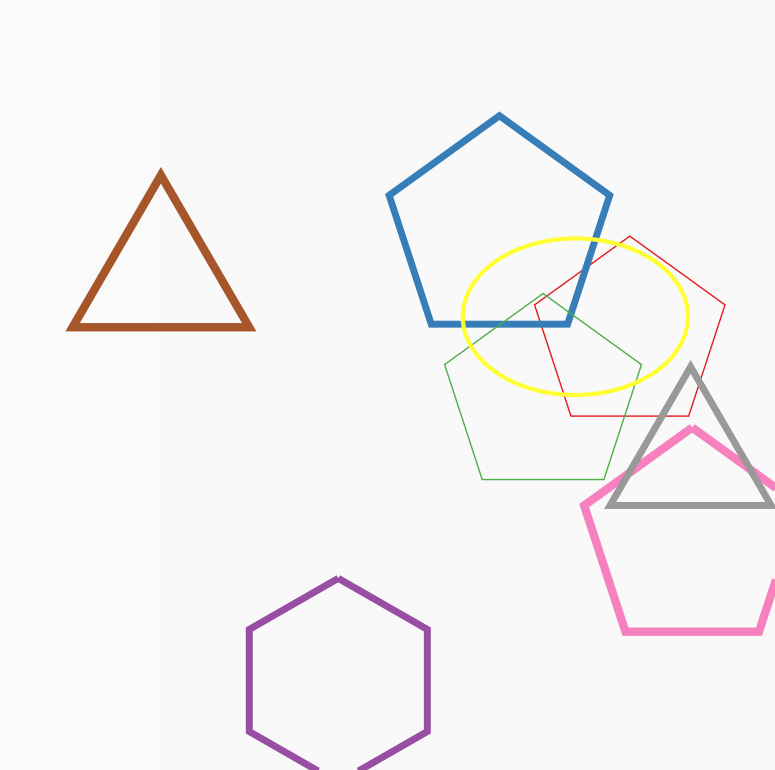[{"shape": "pentagon", "thickness": 0.5, "radius": 0.65, "center": [0.813, 0.564]}, {"shape": "pentagon", "thickness": 2.5, "radius": 0.75, "center": [0.644, 0.7]}, {"shape": "pentagon", "thickness": 0.5, "radius": 0.67, "center": [0.701, 0.485]}, {"shape": "hexagon", "thickness": 2.5, "radius": 0.66, "center": [0.437, 0.116]}, {"shape": "oval", "thickness": 1.5, "radius": 0.73, "center": [0.742, 0.589]}, {"shape": "triangle", "thickness": 3, "radius": 0.66, "center": [0.208, 0.641]}, {"shape": "pentagon", "thickness": 3, "radius": 0.73, "center": [0.893, 0.298]}, {"shape": "triangle", "thickness": 2.5, "radius": 0.6, "center": [0.891, 0.404]}]